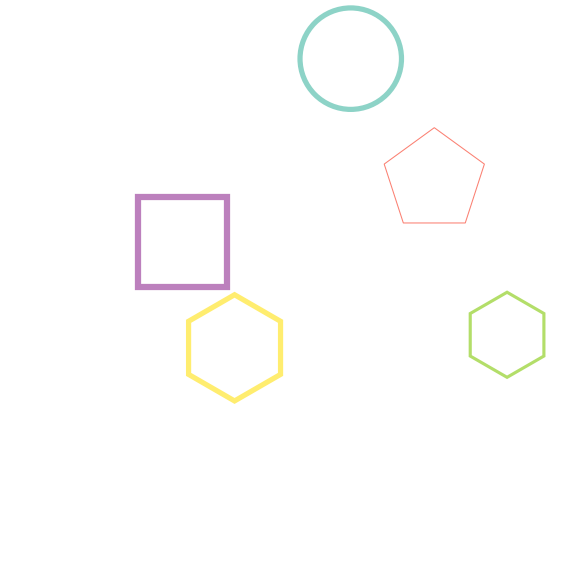[{"shape": "circle", "thickness": 2.5, "radius": 0.44, "center": [0.607, 0.898]}, {"shape": "pentagon", "thickness": 0.5, "radius": 0.46, "center": [0.752, 0.687]}, {"shape": "hexagon", "thickness": 1.5, "radius": 0.37, "center": [0.878, 0.419]}, {"shape": "square", "thickness": 3, "radius": 0.39, "center": [0.316, 0.58]}, {"shape": "hexagon", "thickness": 2.5, "radius": 0.46, "center": [0.406, 0.397]}]